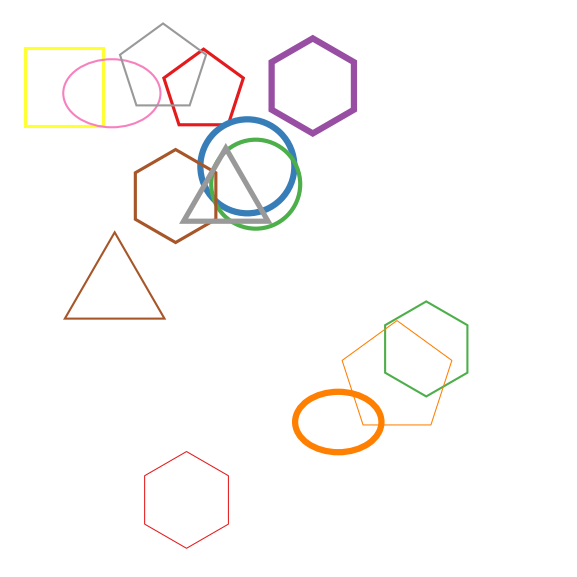[{"shape": "pentagon", "thickness": 1.5, "radius": 0.36, "center": [0.353, 0.842]}, {"shape": "hexagon", "thickness": 0.5, "radius": 0.42, "center": [0.323, 0.133]}, {"shape": "circle", "thickness": 3, "radius": 0.41, "center": [0.428, 0.711]}, {"shape": "circle", "thickness": 2, "radius": 0.39, "center": [0.443, 0.68]}, {"shape": "hexagon", "thickness": 1, "radius": 0.41, "center": [0.738, 0.395]}, {"shape": "hexagon", "thickness": 3, "radius": 0.41, "center": [0.542, 0.85]}, {"shape": "pentagon", "thickness": 0.5, "radius": 0.5, "center": [0.687, 0.344]}, {"shape": "oval", "thickness": 3, "radius": 0.37, "center": [0.586, 0.268]}, {"shape": "square", "thickness": 1.5, "radius": 0.34, "center": [0.111, 0.848]}, {"shape": "hexagon", "thickness": 1.5, "radius": 0.4, "center": [0.304, 0.66]}, {"shape": "triangle", "thickness": 1, "radius": 0.5, "center": [0.199, 0.497]}, {"shape": "oval", "thickness": 1, "radius": 0.42, "center": [0.194, 0.838]}, {"shape": "triangle", "thickness": 2.5, "radius": 0.42, "center": [0.391, 0.658]}, {"shape": "pentagon", "thickness": 1, "radius": 0.39, "center": [0.282, 0.88]}]